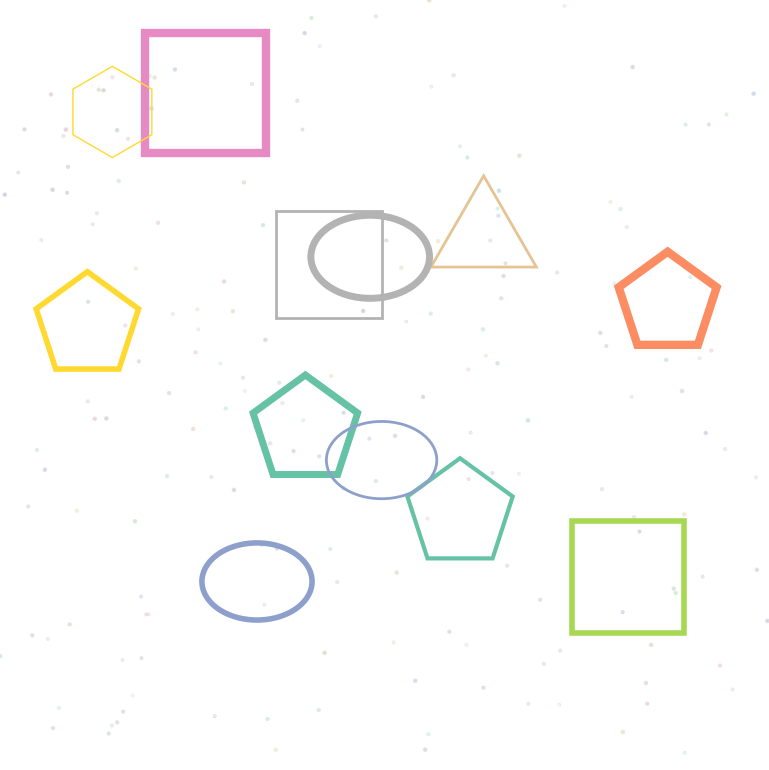[{"shape": "pentagon", "thickness": 1.5, "radius": 0.36, "center": [0.597, 0.333]}, {"shape": "pentagon", "thickness": 2.5, "radius": 0.36, "center": [0.397, 0.442]}, {"shape": "pentagon", "thickness": 3, "radius": 0.33, "center": [0.867, 0.606]}, {"shape": "oval", "thickness": 1, "radius": 0.36, "center": [0.496, 0.402]}, {"shape": "oval", "thickness": 2, "radius": 0.36, "center": [0.334, 0.245]}, {"shape": "square", "thickness": 3, "radius": 0.39, "center": [0.267, 0.879]}, {"shape": "square", "thickness": 2, "radius": 0.36, "center": [0.816, 0.251]}, {"shape": "hexagon", "thickness": 0.5, "radius": 0.3, "center": [0.146, 0.855]}, {"shape": "pentagon", "thickness": 2, "radius": 0.35, "center": [0.113, 0.577]}, {"shape": "triangle", "thickness": 1, "radius": 0.4, "center": [0.628, 0.693]}, {"shape": "oval", "thickness": 2.5, "radius": 0.39, "center": [0.481, 0.667]}, {"shape": "square", "thickness": 1, "radius": 0.35, "center": [0.427, 0.657]}]